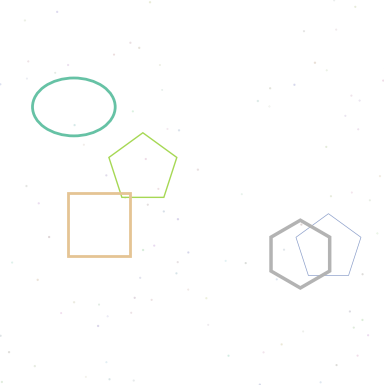[{"shape": "oval", "thickness": 2, "radius": 0.54, "center": [0.192, 0.722]}, {"shape": "pentagon", "thickness": 0.5, "radius": 0.44, "center": [0.853, 0.356]}, {"shape": "pentagon", "thickness": 1, "radius": 0.46, "center": [0.371, 0.562]}, {"shape": "square", "thickness": 2, "radius": 0.41, "center": [0.256, 0.417]}, {"shape": "hexagon", "thickness": 2.5, "radius": 0.44, "center": [0.78, 0.34]}]